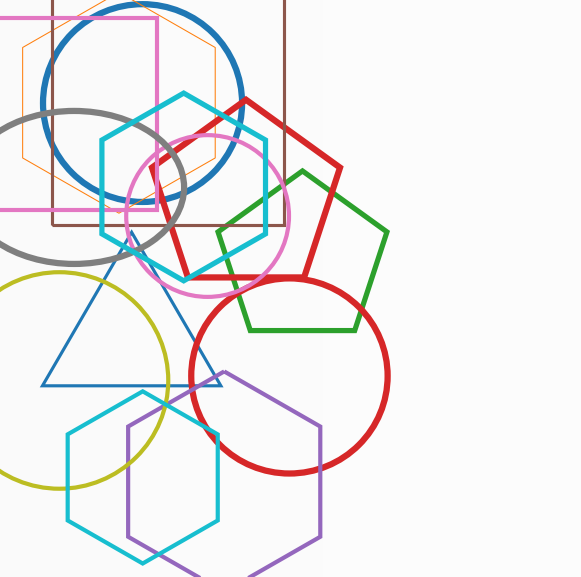[{"shape": "circle", "thickness": 3, "radius": 0.86, "center": [0.245, 0.821]}, {"shape": "triangle", "thickness": 1.5, "radius": 0.89, "center": [0.227, 0.42]}, {"shape": "hexagon", "thickness": 0.5, "radius": 0.96, "center": [0.205, 0.821]}, {"shape": "pentagon", "thickness": 2.5, "radius": 0.76, "center": [0.52, 0.55]}, {"shape": "circle", "thickness": 3, "radius": 0.84, "center": [0.498, 0.348]}, {"shape": "pentagon", "thickness": 3, "radius": 0.85, "center": [0.423, 0.656]}, {"shape": "hexagon", "thickness": 2, "radius": 0.95, "center": [0.386, 0.165]}, {"shape": "square", "thickness": 1.5, "radius": 1.0, "center": [0.289, 0.808]}, {"shape": "circle", "thickness": 2, "radius": 0.7, "center": [0.357, 0.625]}, {"shape": "square", "thickness": 2, "radius": 0.83, "center": [0.105, 0.802]}, {"shape": "oval", "thickness": 3, "radius": 0.95, "center": [0.127, 0.675]}, {"shape": "circle", "thickness": 2, "radius": 0.94, "center": [0.102, 0.34]}, {"shape": "hexagon", "thickness": 2.5, "radius": 0.81, "center": [0.316, 0.675]}, {"shape": "hexagon", "thickness": 2, "radius": 0.75, "center": [0.246, 0.172]}]